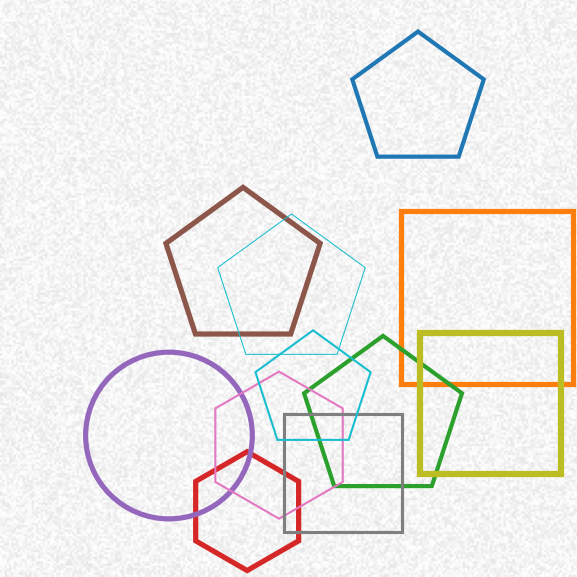[{"shape": "pentagon", "thickness": 2, "radius": 0.6, "center": [0.724, 0.825]}, {"shape": "square", "thickness": 2.5, "radius": 0.75, "center": [0.844, 0.484]}, {"shape": "pentagon", "thickness": 2, "radius": 0.72, "center": [0.663, 0.274]}, {"shape": "hexagon", "thickness": 2.5, "radius": 0.51, "center": [0.428, 0.114]}, {"shape": "circle", "thickness": 2.5, "radius": 0.72, "center": [0.293, 0.245]}, {"shape": "pentagon", "thickness": 2.5, "radius": 0.7, "center": [0.421, 0.534]}, {"shape": "hexagon", "thickness": 1, "radius": 0.64, "center": [0.483, 0.228]}, {"shape": "square", "thickness": 1.5, "radius": 0.51, "center": [0.594, 0.18]}, {"shape": "square", "thickness": 3, "radius": 0.61, "center": [0.85, 0.3]}, {"shape": "pentagon", "thickness": 0.5, "radius": 0.67, "center": [0.505, 0.494]}, {"shape": "pentagon", "thickness": 1, "radius": 0.52, "center": [0.542, 0.322]}]